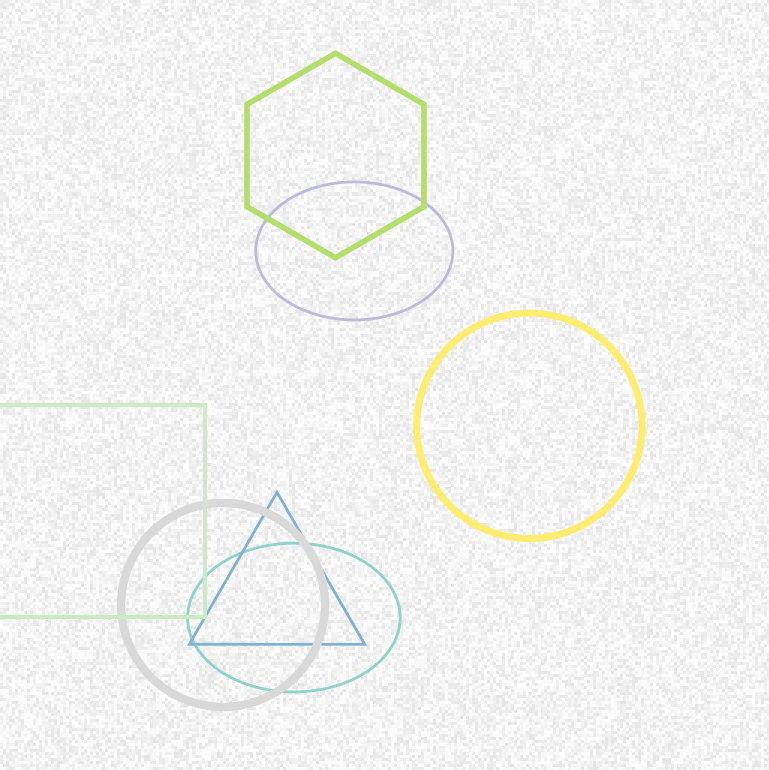[{"shape": "oval", "thickness": 1, "radius": 0.69, "center": [0.382, 0.198]}, {"shape": "oval", "thickness": 1, "radius": 0.64, "center": [0.46, 0.674]}, {"shape": "triangle", "thickness": 1, "radius": 0.66, "center": [0.36, 0.229]}, {"shape": "hexagon", "thickness": 2, "radius": 0.66, "center": [0.436, 0.798]}, {"shape": "circle", "thickness": 3, "radius": 0.66, "center": [0.29, 0.214]}, {"shape": "square", "thickness": 1.5, "radius": 0.69, "center": [0.129, 0.336]}, {"shape": "circle", "thickness": 2.5, "radius": 0.73, "center": [0.688, 0.447]}]